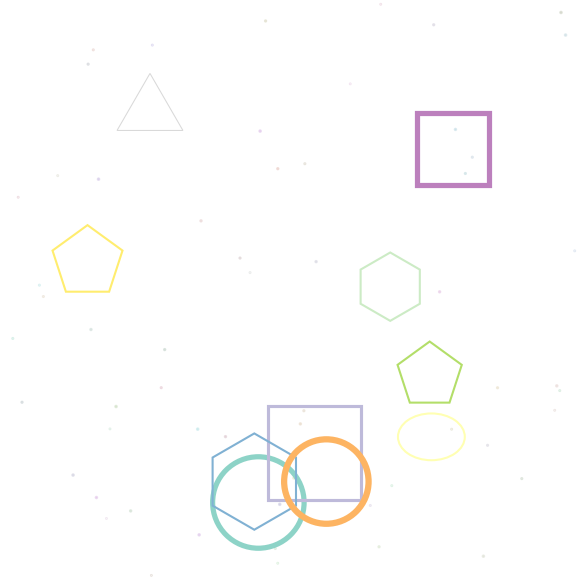[{"shape": "circle", "thickness": 2.5, "radius": 0.4, "center": [0.447, 0.129]}, {"shape": "oval", "thickness": 1, "radius": 0.29, "center": [0.747, 0.243]}, {"shape": "square", "thickness": 1.5, "radius": 0.4, "center": [0.544, 0.215]}, {"shape": "hexagon", "thickness": 1, "radius": 0.42, "center": [0.44, 0.165]}, {"shape": "circle", "thickness": 3, "radius": 0.37, "center": [0.565, 0.165]}, {"shape": "pentagon", "thickness": 1, "radius": 0.29, "center": [0.744, 0.349]}, {"shape": "triangle", "thickness": 0.5, "radius": 0.33, "center": [0.26, 0.806]}, {"shape": "square", "thickness": 2.5, "radius": 0.31, "center": [0.785, 0.741]}, {"shape": "hexagon", "thickness": 1, "radius": 0.3, "center": [0.676, 0.503]}, {"shape": "pentagon", "thickness": 1, "radius": 0.32, "center": [0.152, 0.546]}]